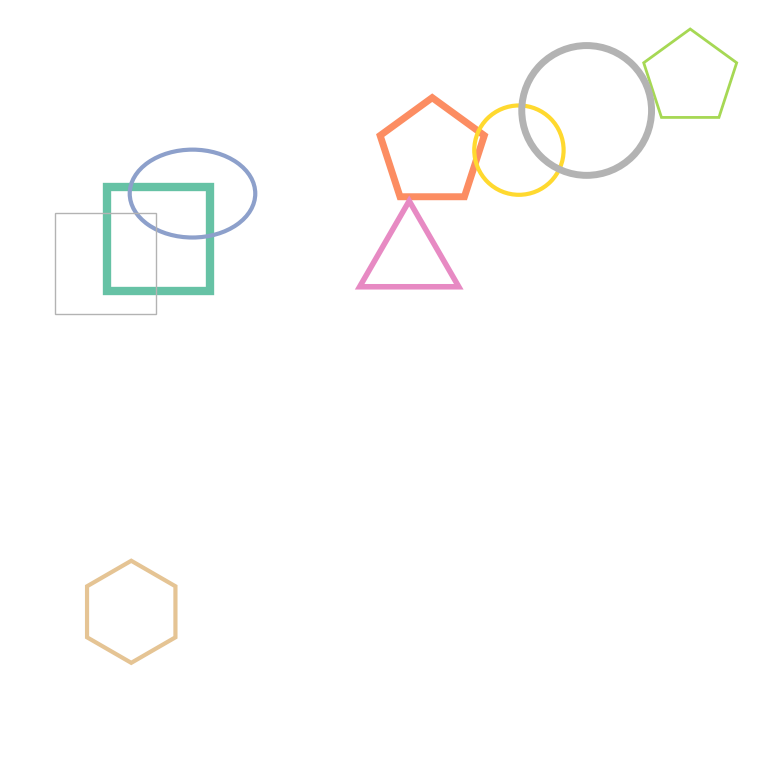[{"shape": "square", "thickness": 3, "radius": 0.34, "center": [0.206, 0.689]}, {"shape": "pentagon", "thickness": 2.5, "radius": 0.36, "center": [0.561, 0.802]}, {"shape": "oval", "thickness": 1.5, "radius": 0.41, "center": [0.25, 0.749]}, {"shape": "triangle", "thickness": 2, "radius": 0.37, "center": [0.531, 0.665]}, {"shape": "pentagon", "thickness": 1, "radius": 0.32, "center": [0.896, 0.899]}, {"shape": "circle", "thickness": 1.5, "radius": 0.29, "center": [0.674, 0.805]}, {"shape": "hexagon", "thickness": 1.5, "radius": 0.33, "center": [0.17, 0.205]}, {"shape": "square", "thickness": 0.5, "radius": 0.33, "center": [0.137, 0.657]}, {"shape": "circle", "thickness": 2.5, "radius": 0.42, "center": [0.762, 0.857]}]